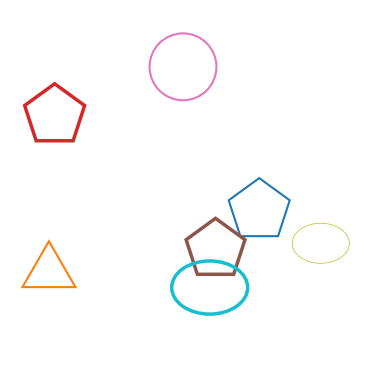[{"shape": "pentagon", "thickness": 1.5, "radius": 0.42, "center": [0.673, 0.454]}, {"shape": "triangle", "thickness": 1.5, "radius": 0.4, "center": [0.127, 0.294]}, {"shape": "pentagon", "thickness": 2.5, "radius": 0.41, "center": [0.142, 0.701]}, {"shape": "pentagon", "thickness": 2.5, "radius": 0.4, "center": [0.56, 0.353]}, {"shape": "circle", "thickness": 1.5, "radius": 0.43, "center": [0.475, 0.826]}, {"shape": "oval", "thickness": 0.5, "radius": 0.37, "center": [0.833, 0.368]}, {"shape": "oval", "thickness": 2.5, "radius": 0.49, "center": [0.545, 0.253]}]